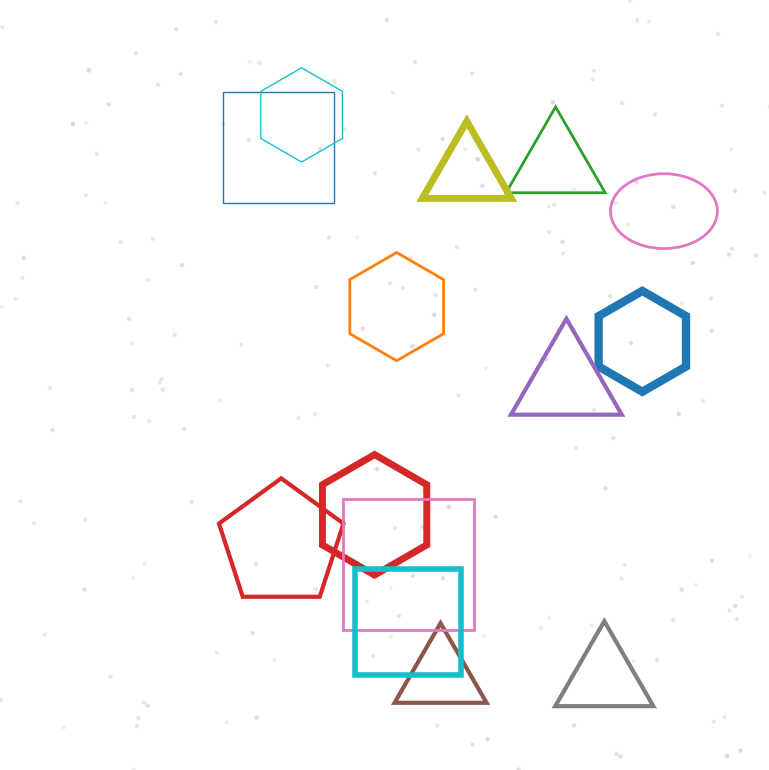[{"shape": "hexagon", "thickness": 3, "radius": 0.33, "center": [0.834, 0.557]}, {"shape": "square", "thickness": 0.5, "radius": 0.36, "center": [0.362, 0.808]}, {"shape": "hexagon", "thickness": 1, "radius": 0.35, "center": [0.515, 0.602]}, {"shape": "triangle", "thickness": 1, "radius": 0.37, "center": [0.722, 0.787]}, {"shape": "hexagon", "thickness": 2.5, "radius": 0.39, "center": [0.486, 0.331]}, {"shape": "pentagon", "thickness": 1.5, "radius": 0.43, "center": [0.365, 0.294]}, {"shape": "triangle", "thickness": 1.5, "radius": 0.42, "center": [0.736, 0.503]}, {"shape": "triangle", "thickness": 1.5, "radius": 0.34, "center": [0.572, 0.122]}, {"shape": "oval", "thickness": 1, "radius": 0.35, "center": [0.862, 0.726]}, {"shape": "square", "thickness": 1, "radius": 0.42, "center": [0.53, 0.267]}, {"shape": "triangle", "thickness": 1.5, "radius": 0.37, "center": [0.785, 0.12]}, {"shape": "triangle", "thickness": 2.5, "radius": 0.33, "center": [0.606, 0.776]}, {"shape": "square", "thickness": 2, "radius": 0.34, "center": [0.53, 0.192]}, {"shape": "hexagon", "thickness": 0.5, "radius": 0.31, "center": [0.392, 0.851]}]